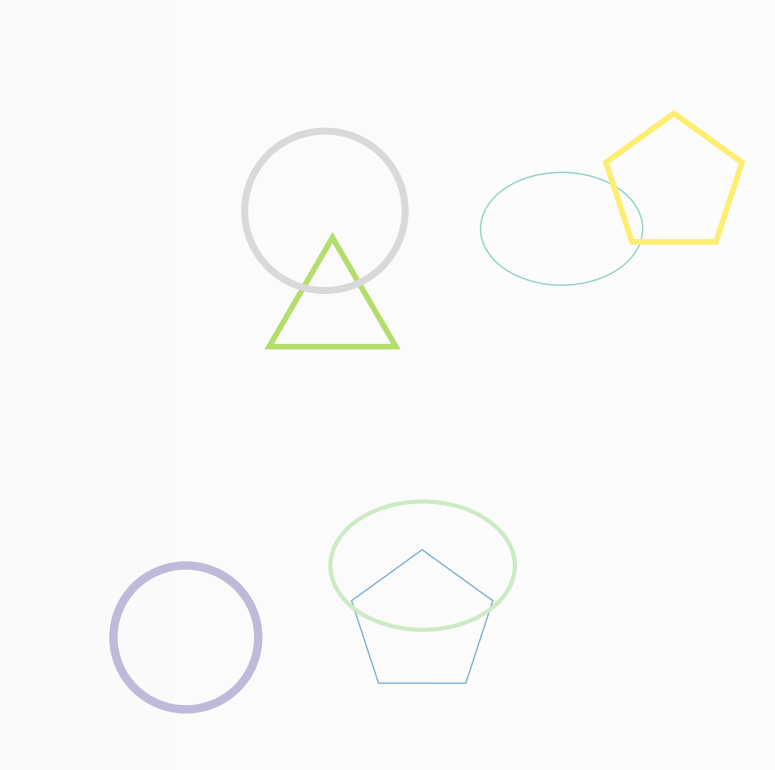[{"shape": "oval", "thickness": 0.5, "radius": 0.52, "center": [0.725, 0.703]}, {"shape": "circle", "thickness": 3, "radius": 0.47, "center": [0.24, 0.172]}, {"shape": "pentagon", "thickness": 0.5, "radius": 0.48, "center": [0.545, 0.19]}, {"shape": "triangle", "thickness": 2, "radius": 0.47, "center": [0.429, 0.597]}, {"shape": "circle", "thickness": 2.5, "radius": 0.52, "center": [0.419, 0.726]}, {"shape": "oval", "thickness": 1.5, "radius": 0.6, "center": [0.545, 0.265]}, {"shape": "pentagon", "thickness": 2, "radius": 0.46, "center": [0.87, 0.761]}]